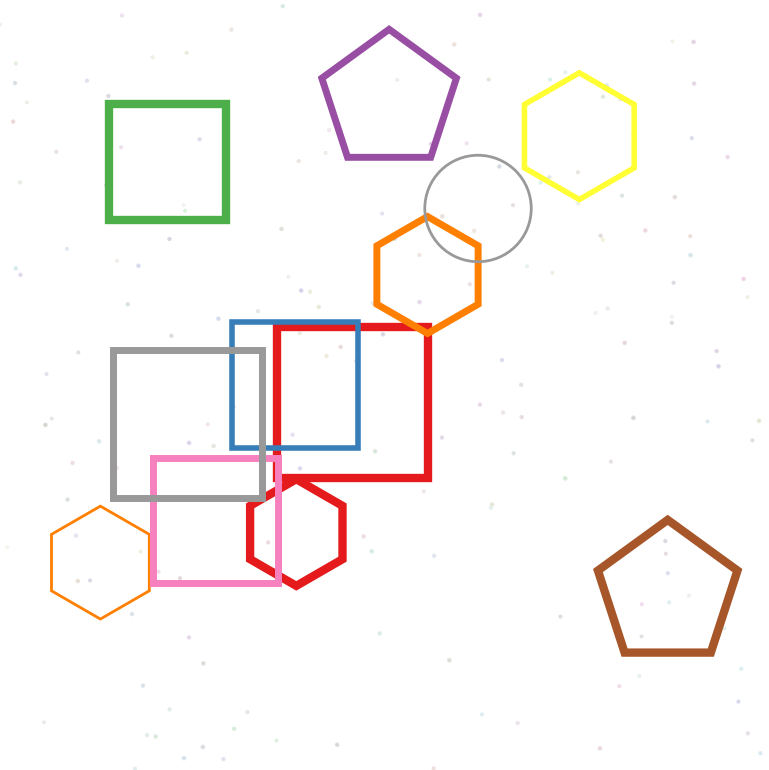[{"shape": "square", "thickness": 3, "radius": 0.49, "center": [0.458, 0.478]}, {"shape": "hexagon", "thickness": 3, "radius": 0.35, "center": [0.385, 0.308]}, {"shape": "square", "thickness": 2, "radius": 0.41, "center": [0.383, 0.5]}, {"shape": "square", "thickness": 3, "radius": 0.38, "center": [0.217, 0.789]}, {"shape": "pentagon", "thickness": 2.5, "radius": 0.46, "center": [0.505, 0.87]}, {"shape": "hexagon", "thickness": 1, "radius": 0.37, "center": [0.13, 0.269]}, {"shape": "hexagon", "thickness": 2.5, "radius": 0.38, "center": [0.555, 0.643]}, {"shape": "hexagon", "thickness": 2, "radius": 0.41, "center": [0.752, 0.823]}, {"shape": "pentagon", "thickness": 3, "radius": 0.48, "center": [0.867, 0.23]}, {"shape": "square", "thickness": 2.5, "radius": 0.4, "center": [0.28, 0.324]}, {"shape": "circle", "thickness": 1, "radius": 0.35, "center": [0.621, 0.729]}, {"shape": "square", "thickness": 2.5, "radius": 0.48, "center": [0.243, 0.449]}]